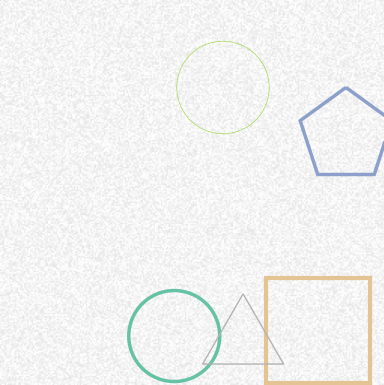[{"shape": "circle", "thickness": 2.5, "radius": 0.59, "center": [0.453, 0.127]}, {"shape": "pentagon", "thickness": 2.5, "radius": 0.62, "center": [0.899, 0.648]}, {"shape": "circle", "thickness": 0.5, "radius": 0.6, "center": [0.579, 0.773]}, {"shape": "square", "thickness": 3, "radius": 0.68, "center": [0.826, 0.142]}, {"shape": "triangle", "thickness": 1, "radius": 0.61, "center": [0.631, 0.115]}]